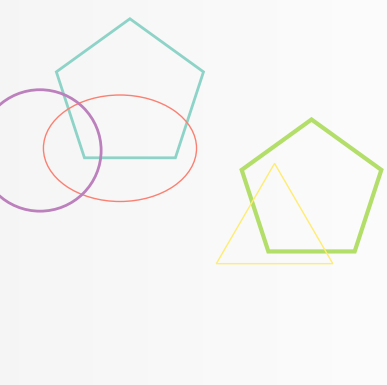[{"shape": "pentagon", "thickness": 2, "radius": 1.0, "center": [0.335, 0.752]}, {"shape": "oval", "thickness": 1, "radius": 0.99, "center": [0.31, 0.615]}, {"shape": "pentagon", "thickness": 3, "radius": 0.95, "center": [0.804, 0.5]}, {"shape": "circle", "thickness": 2, "radius": 0.79, "center": [0.103, 0.609]}, {"shape": "triangle", "thickness": 1, "radius": 0.87, "center": [0.709, 0.402]}]